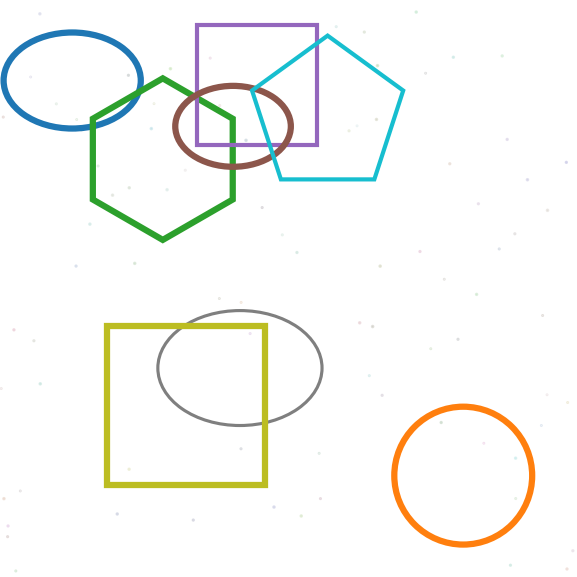[{"shape": "oval", "thickness": 3, "radius": 0.59, "center": [0.125, 0.86]}, {"shape": "circle", "thickness": 3, "radius": 0.6, "center": [0.802, 0.176]}, {"shape": "hexagon", "thickness": 3, "radius": 0.7, "center": [0.282, 0.724]}, {"shape": "square", "thickness": 2, "radius": 0.52, "center": [0.445, 0.852]}, {"shape": "oval", "thickness": 3, "radius": 0.5, "center": [0.404, 0.78]}, {"shape": "oval", "thickness": 1.5, "radius": 0.71, "center": [0.415, 0.362]}, {"shape": "square", "thickness": 3, "radius": 0.69, "center": [0.322, 0.297]}, {"shape": "pentagon", "thickness": 2, "radius": 0.69, "center": [0.567, 0.8]}]